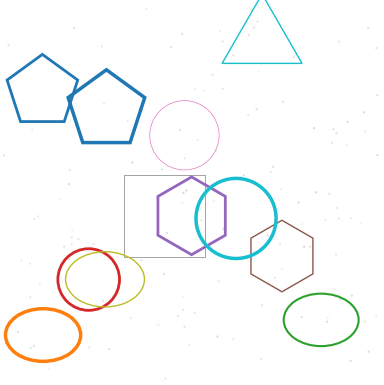[{"shape": "pentagon", "thickness": 2, "radius": 0.48, "center": [0.11, 0.762]}, {"shape": "pentagon", "thickness": 2.5, "radius": 0.52, "center": [0.276, 0.714]}, {"shape": "oval", "thickness": 2.5, "radius": 0.49, "center": [0.112, 0.13]}, {"shape": "oval", "thickness": 1.5, "radius": 0.49, "center": [0.834, 0.169]}, {"shape": "circle", "thickness": 2, "radius": 0.4, "center": [0.23, 0.274]}, {"shape": "hexagon", "thickness": 2, "radius": 0.5, "center": [0.498, 0.439]}, {"shape": "hexagon", "thickness": 1, "radius": 0.46, "center": [0.732, 0.335]}, {"shape": "circle", "thickness": 0.5, "radius": 0.45, "center": [0.479, 0.649]}, {"shape": "square", "thickness": 0.5, "radius": 0.53, "center": [0.426, 0.439]}, {"shape": "oval", "thickness": 1, "radius": 0.51, "center": [0.273, 0.274]}, {"shape": "circle", "thickness": 2.5, "radius": 0.52, "center": [0.613, 0.433]}, {"shape": "triangle", "thickness": 1, "radius": 0.6, "center": [0.681, 0.895]}]